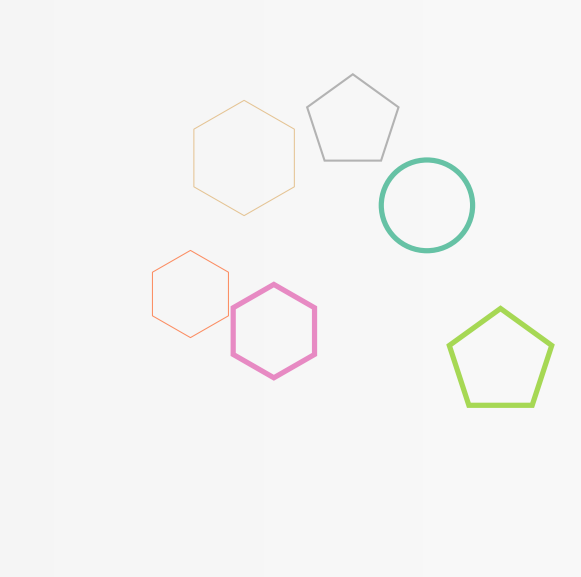[{"shape": "circle", "thickness": 2.5, "radius": 0.39, "center": [0.735, 0.644]}, {"shape": "hexagon", "thickness": 0.5, "radius": 0.38, "center": [0.328, 0.49]}, {"shape": "hexagon", "thickness": 2.5, "radius": 0.4, "center": [0.471, 0.426]}, {"shape": "pentagon", "thickness": 2.5, "radius": 0.46, "center": [0.861, 0.372]}, {"shape": "hexagon", "thickness": 0.5, "radius": 0.5, "center": [0.42, 0.726]}, {"shape": "pentagon", "thickness": 1, "radius": 0.41, "center": [0.607, 0.788]}]